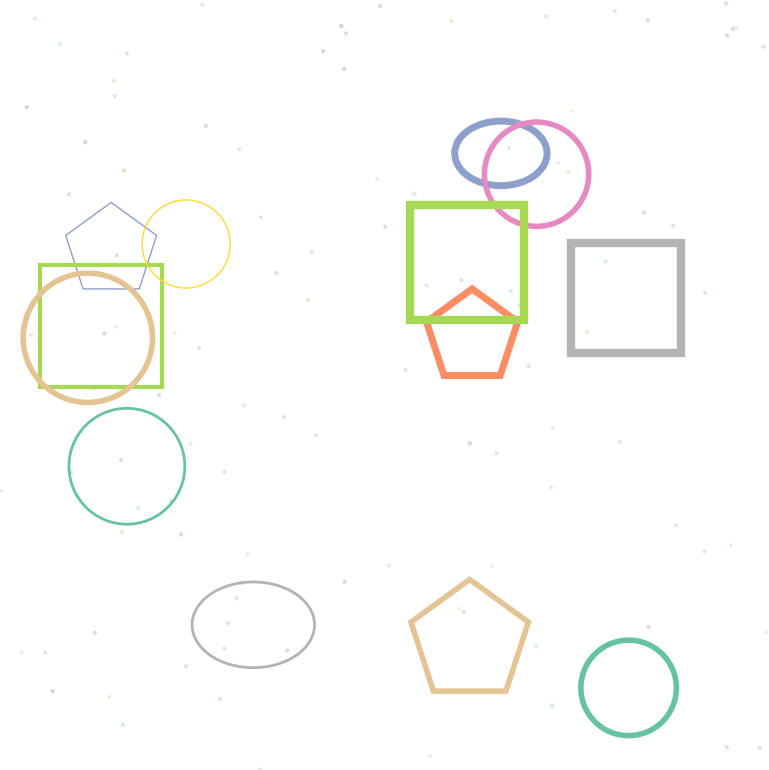[{"shape": "circle", "thickness": 2, "radius": 0.31, "center": [0.816, 0.107]}, {"shape": "circle", "thickness": 1, "radius": 0.38, "center": [0.165, 0.394]}, {"shape": "pentagon", "thickness": 2.5, "radius": 0.31, "center": [0.613, 0.563]}, {"shape": "pentagon", "thickness": 0.5, "radius": 0.31, "center": [0.144, 0.675]}, {"shape": "oval", "thickness": 2.5, "radius": 0.3, "center": [0.651, 0.801]}, {"shape": "circle", "thickness": 2, "radius": 0.34, "center": [0.697, 0.774]}, {"shape": "square", "thickness": 1.5, "radius": 0.4, "center": [0.131, 0.577]}, {"shape": "square", "thickness": 3, "radius": 0.37, "center": [0.606, 0.659]}, {"shape": "circle", "thickness": 0.5, "radius": 0.29, "center": [0.242, 0.683]}, {"shape": "pentagon", "thickness": 2, "radius": 0.4, "center": [0.61, 0.167]}, {"shape": "circle", "thickness": 2, "radius": 0.42, "center": [0.114, 0.561]}, {"shape": "square", "thickness": 3, "radius": 0.36, "center": [0.813, 0.613]}, {"shape": "oval", "thickness": 1, "radius": 0.4, "center": [0.329, 0.189]}]